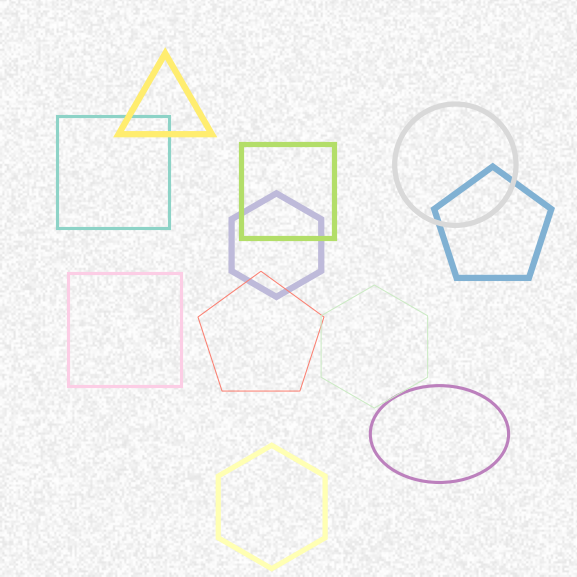[{"shape": "square", "thickness": 1.5, "radius": 0.48, "center": [0.195, 0.701]}, {"shape": "hexagon", "thickness": 2.5, "radius": 0.53, "center": [0.47, 0.121]}, {"shape": "hexagon", "thickness": 3, "radius": 0.45, "center": [0.479, 0.575]}, {"shape": "pentagon", "thickness": 0.5, "radius": 0.57, "center": [0.452, 0.415]}, {"shape": "pentagon", "thickness": 3, "radius": 0.53, "center": [0.853, 0.604]}, {"shape": "square", "thickness": 2.5, "radius": 0.4, "center": [0.498, 0.668]}, {"shape": "square", "thickness": 1.5, "radius": 0.49, "center": [0.215, 0.428]}, {"shape": "circle", "thickness": 2.5, "radius": 0.53, "center": [0.789, 0.714]}, {"shape": "oval", "thickness": 1.5, "radius": 0.6, "center": [0.761, 0.248]}, {"shape": "hexagon", "thickness": 0.5, "radius": 0.53, "center": [0.648, 0.399]}, {"shape": "triangle", "thickness": 3, "radius": 0.47, "center": [0.286, 0.813]}]